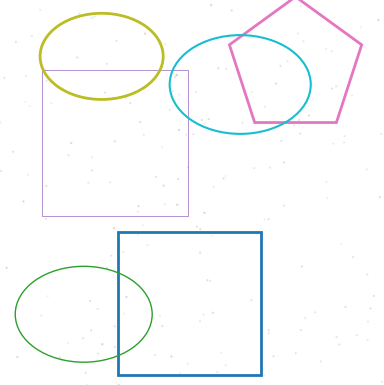[{"shape": "square", "thickness": 2, "radius": 0.93, "center": [0.491, 0.211]}, {"shape": "oval", "thickness": 1, "radius": 0.89, "center": [0.217, 0.184]}, {"shape": "square", "thickness": 0.5, "radius": 0.95, "center": [0.299, 0.628]}, {"shape": "pentagon", "thickness": 2, "radius": 0.9, "center": [0.768, 0.828]}, {"shape": "oval", "thickness": 2, "radius": 0.8, "center": [0.264, 0.854]}, {"shape": "oval", "thickness": 1.5, "radius": 0.92, "center": [0.624, 0.781]}]